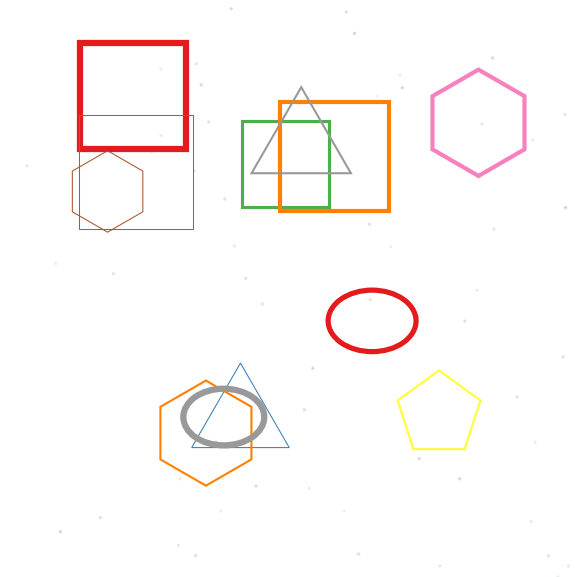[{"shape": "oval", "thickness": 2.5, "radius": 0.38, "center": [0.644, 0.443]}, {"shape": "square", "thickness": 3, "radius": 0.46, "center": [0.23, 0.832]}, {"shape": "triangle", "thickness": 0.5, "radius": 0.49, "center": [0.416, 0.273]}, {"shape": "square", "thickness": 1.5, "radius": 0.38, "center": [0.494, 0.715]}, {"shape": "square", "thickness": 0.5, "radius": 0.49, "center": [0.236, 0.702]}, {"shape": "hexagon", "thickness": 1, "radius": 0.46, "center": [0.357, 0.249]}, {"shape": "square", "thickness": 2, "radius": 0.47, "center": [0.58, 0.728]}, {"shape": "pentagon", "thickness": 1, "radius": 0.38, "center": [0.76, 0.282]}, {"shape": "hexagon", "thickness": 0.5, "radius": 0.35, "center": [0.186, 0.668]}, {"shape": "hexagon", "thickness": 2, "radius": 0.46, "center": [0.829, 0.787]}, {"shape": "oval", "thickness": 3, "radius": 0.35, "center": [0.388, 0.277]}, {"shape": "triangle", "thickness": 1, "radius": 0.5, "center": [0.522, 0.749]}]